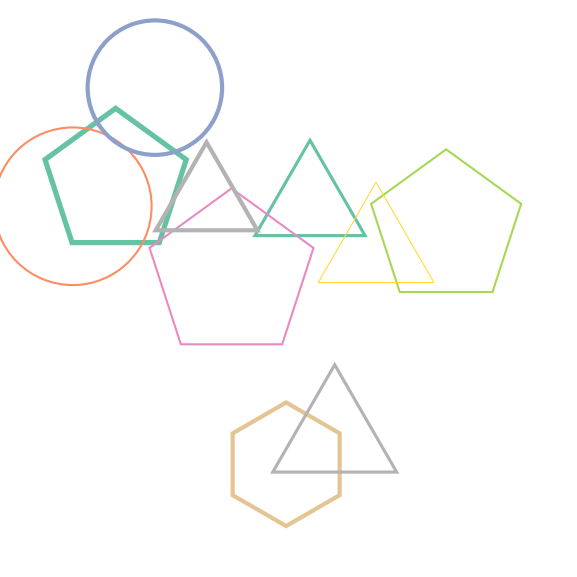[{"shape": "pentagon", "thickness": 2.5, "radius": 0.64, "center": [0.2, 0.683]}, {"shape": "triangle", "thickness": 1.5, "radius": 0.55, "center": [0.537, 0.646]}, {"shape": "circle", "thickness": 1, "radius": 0.68, "center": [0.126, 0.642]}, {"shape": "circle", "thickness": 2, "radius": 0.58, "center": [0.268, 0.847]}, {"shape": "pentagon", "thickness": 1, "radius": 0.75, "center": [0.401, 0.524]}, {"shape": "pentagon", "thickness": 1, "radius": 0.68, "center": [0.773, 0.604]}, {"shape": "triangle", "thickness": 0.5, "radius": 0.58, "center": [0.651, 0.568]}, {"shape": "hexagon", "thickness": 2, "radius": 0.53, "center": [0.495, 0.195]}, {"shape": "triangle", "thickness": 1.5, "radius": 0.62, "center": [0.58, 0.244]}, {"shape": "triangle", "thickness": 2, "radius": 0.51, "center": [0.358, 0.651]}]